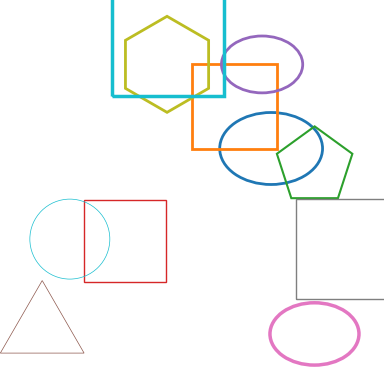[{"shape": "oval", "thickness": 2, "radius": 0.67, "center": [0.704, 0.614]}, {"shape": "square", "thickness": 2, "radius": 0.55, "center": [0.608, 0.723]}, {"shape": "pentagon", "thickness": 1.5, "radius": 0.52, "center": [0.817, 0.569]}, {"shape": "square", "thickness": 1, "radius": 0.53, "center": [0.324, 0.374]}, {"shape": "oval", "thickness": 2, "radius": 0.53, "center": [0.681, 0.833]}, {"shape": "triangle", "thickness": 0.5, "radius": 0.63, "center": [0.11, 0.146]}, {"shape": "oval", "thickness": 2.5, "radius": 0.58, "center": [0.817, 0.133]}, {"shape": "square", "thickness": 1, "radius": 0.64, "center": [0.898, 0.353]}, {"shape": "hexagon", "thickness": 2, "radius": 0.62, "center": [0.434, 0.833]}, {"shape": "circle", "thickness": 0.5, "radius": 0.52, "center": [0.181, 0.379]}, {"shape": "square", "thickness": 2.5, "radius": 0.72, "center": [0.437, 0.896]}]